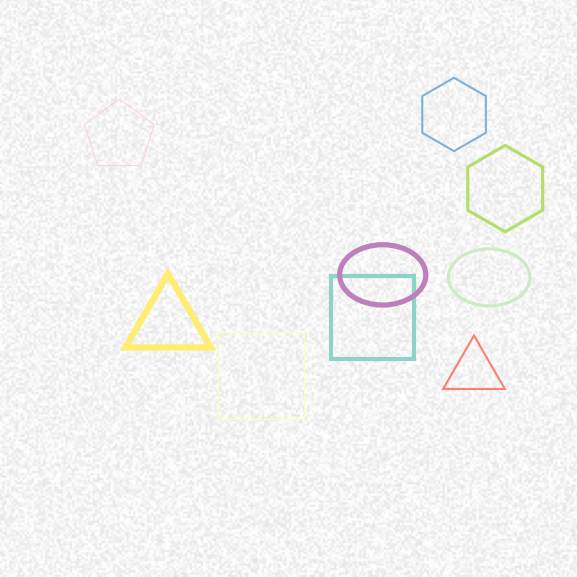[{"shape": "square", "thickness": 2, "radius": 0.36, "center": [0.645, 0.449]}, {"shape": "square", "thickness": 0.5, "radius": 0.37, "center": [0.452, 0.349]}, {"shape": "triangle", "thickness": 1, "radius": 0.31, "center": [0.821, 0.356]}, {"shape": "hexagon", "thickness": 1, "radius": 0.32, "center": [0.786, 0.801]}, {"shape": "hexagon", "thickness": 1.5, "radius": 0.37, "center": [0.875, 0.673]}, {"shape": "pentagon", "thickness": 0.5, "radius": 0.32, "center": [0.207, 0.764]}, {"shape": "oval", "thickness": 2.5, "radius": 0.37, "center": [0.663, 0.523]}, {"shape": "oval", "thickness": 1.5, "radius": 0.35, "center": [0.847, 0.519]}, {"shape": "triangle", "thickness": 3, "radius": 0.43, "center": [0.291, 0.44]}]